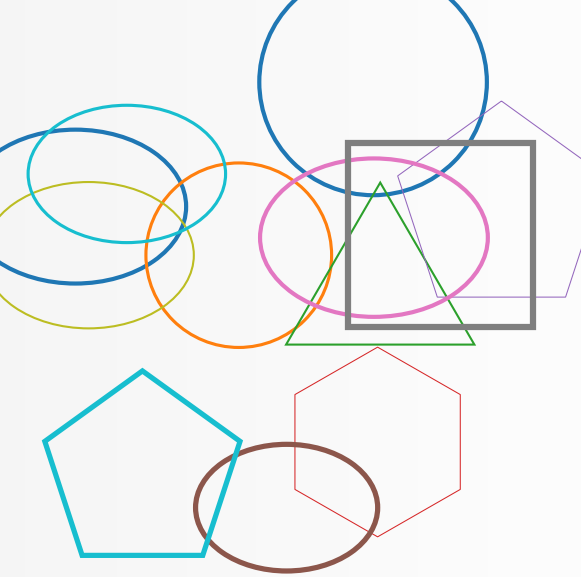[{"shape": "circle", "thickness": 2, "radius": 0.98, "center": [0.642, 0.857]}, {"shape": "oval", "thickness": 2, "radius": 0.95, "center": [0.13, 0.641]}, {"shape": "circle", "thickness": 1.5, "radius": 0.8, "center": [0.411, 0.557]}, {"shape": "triangle", "thickness": 1, "radius": 0.94, "center": [0.654, 0.496]}, {"shape": "hexagon", "thickness": 0.5, "radius": 0.82, "center": [0.65, 0.234]}, {"shape": "pentagon", "thickness": 0.5, "radius": 0.94, "center": [0.863, 0.637]}, {"shape": "oval", "thickness": 2.5, "radius": 0.78, "center": [0.493, 0.12]}, {"shape": "oval", "thickness": 2, "radius": 0.98, "center": [0.643, 0.588]}, {"shape": "square", "thickness": 3, "radius": 0.8, "center": [0.758, 0.592]}, {"shape": "oval", "thickness": 1, "radius": 0.91, "center": [0.152, 0.557]}, {"shape": "pentagon", "thickness": 2.5, "radius": 0.88, "center": [0.245, 0.18]}, {"shape": "oval", "thickness": 1.5, "radius": 0.85, "center": [0.218, 0.698]}]